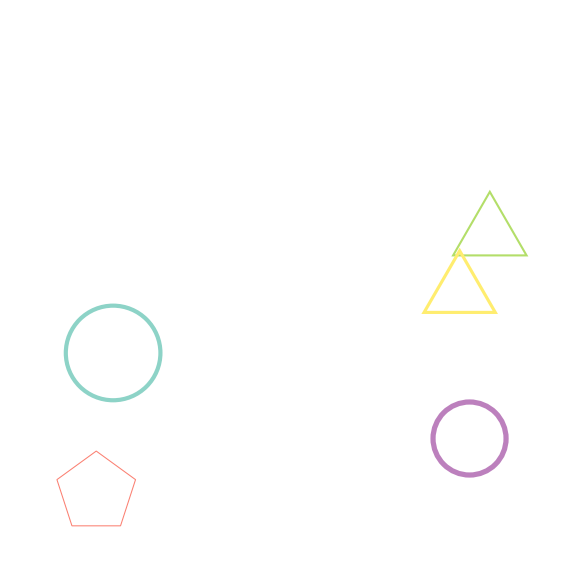[{"shape": "circle", "thickness": 2, "radius": 0.41, "center": [0.196, 0.388]}, {"shape": "pentagon", "thickness": 0.5, "radius": 0.36, "center": [0.167, 0.146]}, {"shape": "triangle", "thickness": 1, "radius": 0.37, "center": [0.848, 0.594]}, {"shape": "circle", "thickness": 2.5, "radius": 0.32, "center": [0.813, 0.24]}, {"shape": "triangle", "thickness": 1.5, "radius": 0.36, "center": [0.796, 0.494]}]